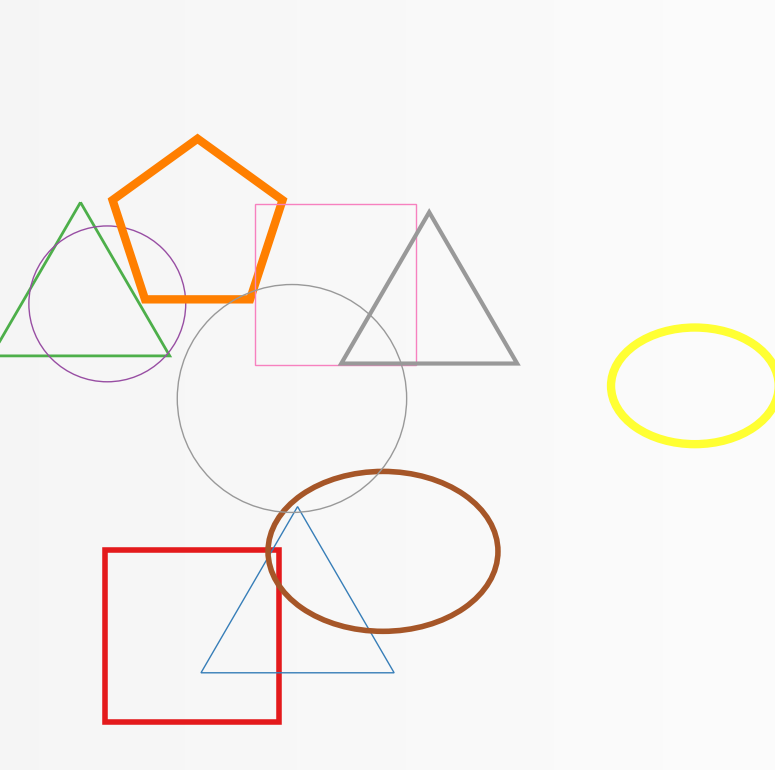[{"shape": "square", "thickness": 2, "radius": 0.56, "center": [0.248, 0.174]}, {"shape": "triangle", "thickness": 0.5, "radius": 0.72, "center": [0.384, 0.198]}, {"shape": "triangle", "thickness": 1, "radius": 0.66, "center": [0.104, 0.604]}, {"shape": "circle", "thickness": 0.5, "radius": 0.51, "center": [0.138, 0.605]}, {"shape": "pentagon", "thickness": 3, "radius": 0.58, "center": [0.255, 0.705]}, {"shape": "oval", "thickness": 3, "radius": 0.54, "center": [0.897, 0.499]}, {"shape": "oval", "thickness": 2, "radius": 0.74, "center": [0.494, 0.284]}, {"shape": "square", "thickness": 0.5, "radius": 0.52, "center": [0.433, 0.63]}, {"shape": "triangle", "thickness": 1.5, "radius": 0.66, "center": [0.554, 0.593]}, {"shape": "circle", "thickness": 0.5, "radius": 0.74, "center": [0.377, 0.482]}]